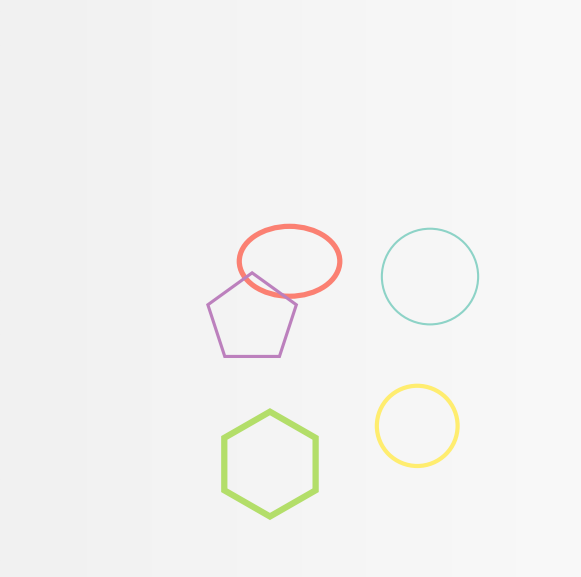[{"shape": "circle", "thickness": 1, "radius": 0.41, "center": [0.74, 0.52]}, {"shape": "oval", "thickness": 2.5, "radius": 0.43, "center": [0.498, 0.547]}, {"shape": "hexagon", "thickness": 3, "radius": 0.45, "center": [0.464, 0.196]}, {"shape": "pentagon", "thickness": 1.5, "radius": 0.4, "center": [0.434, 0.447]}, {"shape": "circle", "thickness": 2, "radius": 0.35, "center": [0.718, 0.262]}]